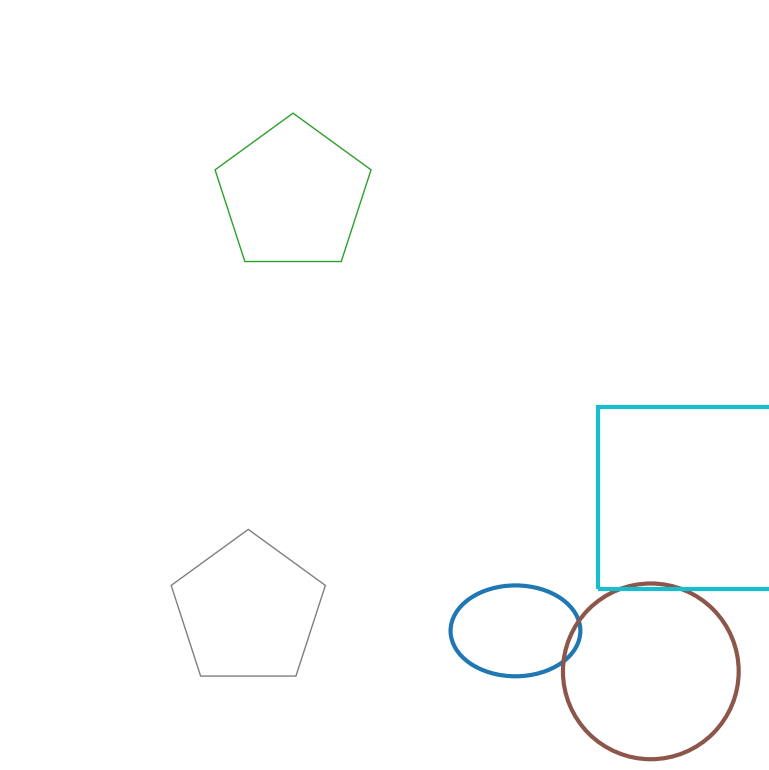[{"shape": "oval", "thickness": 1.5, "radius": 0.42, "center": [0.669, 0.181]}, {"shape": "pentagon", "thickness": 0.5, "radius": 0.53, "center": [0.381, 0.747]}, {"shape": "circle", "thickness": 1.5, "radius": 0.57, "center": [0.845, 0.128]}, {"shape": "pentagon", "thickness": 0.5, "radius": 0.53, "center": [0.322, 0.207]}, {"shape": "square", "thickness": 1.5, "radius": 0.59, "center": [0.895, 0.354]}]